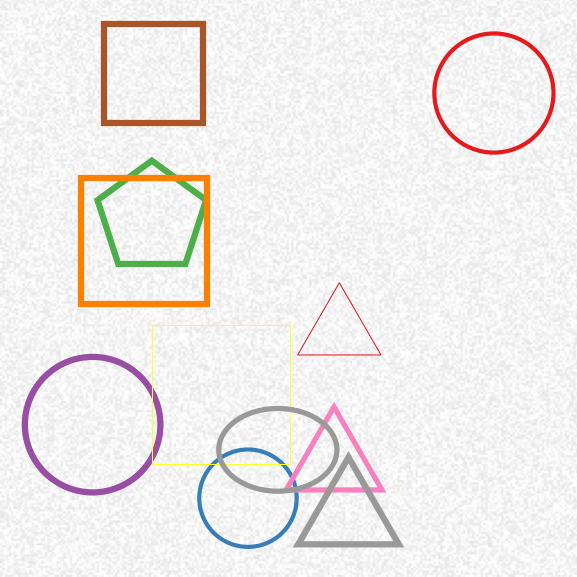[{"shape": "triangle", "thickness": 0.5, "radius": 0.42, "center": [0.588, 0.426]}, {"shape": "circle", "thickness": 2, "radius": 0.52, "center": [0.855, 0.838]}, {"shape": "circle", "thickness": 2, "radius": 0.42, "center": [0.429, 0.136]}, {"shape": "pentagon", "thickness": 3, "radius": 0.49, "center": [0.263, 0.622]}, {"shape": "circle", "thickness": 3, "radius": 0.59, "center": [0.16, 0.264]}, {"shape": "square", "thickness": 3, "radius": 0.54, "center": [0.249, 0.582]}, {"shape": "square", "thickness": 0.5, "radius": 0.6, "center": [0.383, 0.316]}, {"shape": "square", "thickness": 3, "radius": 0.43, "center": [0.266, 0.872]}, {"shape": "triangle", "thickness": 2.5, "radius": 0.48, "center": [0.578, 0.199]}, {"shape": "triangle", "thickness": 3, "radius": 0.5, "center": [0.603, 0.107]}, {"shape": "oval", "thickness": 2.5, "radius": 0.51, "center": [0.481, 0.22]}]